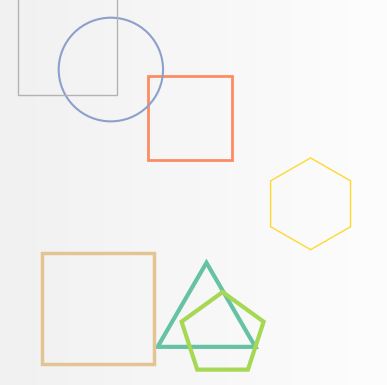[{"shape": "triangle", "thickness": 3, "radius": 0.73, "center": [0.533, 0.172]}, {"shape": "square", "thickness": 2, "radius": 0.55, "center": [0.49, 0.693]}, {"shape": "circle", "thickness": 1.5, "radius": 0.67, "center": [0.286, 0.819]}, {"shape": "pentagon", "thickness": 3, "radius": 0.56, "center": [0.574, 0.13]}, {"shape": "hexagon", "thickness": 1, "radius": 0.6, "center": [0.802, 0.471]}, {"shape": "square", "thickness": 2.5, "radius": 0.72, "center": [0.253, 0.198]}, {"shape": "square", "thickness": 1, "radius": 0.64, "center": [0.175, 0.882]}]